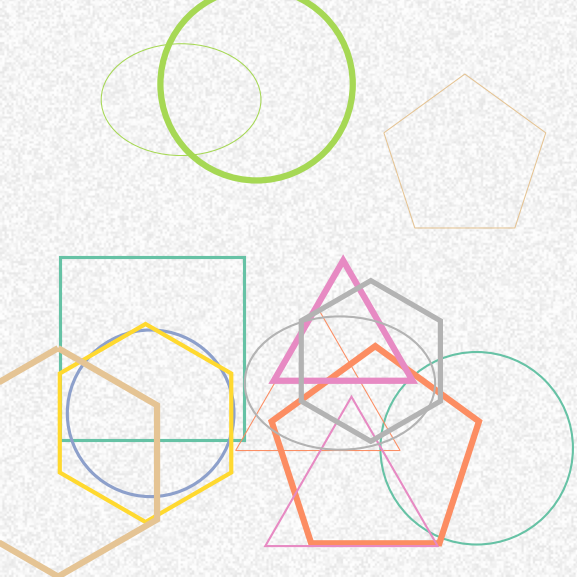[{"shape": "square", "thickness": 1.5, "radius": 0.8, "center": [0.264, 0.396]}, {"shape": "circle", "thickness": 1, "radius": 0.83, "center": [0.825, 0.223]}, {"shape": "pentagon", "thickness": 3, "radius": 0.94, "center": [0.65, 0.211]}, {"shape": "triangle", "thickness": 0.5, "radius": 0.82, "center": [0.55, 0.301]}, {"shape": "circle", "thickness": 1.5, "radius": 0.72, "center": [0.261, 0.283]}, {"shape": "triangle", "thickness": 1, "radius": 0.86, "center": [0.609, 0.14]}, {"shape": "triangle", "thickness": 3, "radius": 0.69, "center": [0.594, 0.409]}, {"shape": "circle", "thickness": 3, "radius": 0.83, "center": [0.444, 0.853]}, {"shape": "oval", "thickness": 0.5, "radius": 0.69, "center": [0.314, 0.827]}, {"shape": "hexagon", "thickness": 2, "radius": 0.86, "center": [0.252, 0.267]}, {"shape": "hexagon", "thickness": 3, "radius": 0.99, "center": [0.101, 0.198]}, {"shape": "pentagon", "thickness": 0.5, "radius": 0.74, "center": [0.805, 0.724]}, {"shape": "hexagon", "thickness": 2.5, "radius": 0.7, "center": [0.642, 0.374]}, {"shape": "oval", "thickness": 1, "radius": 0.82, "center": [0.589, 0.336]}]